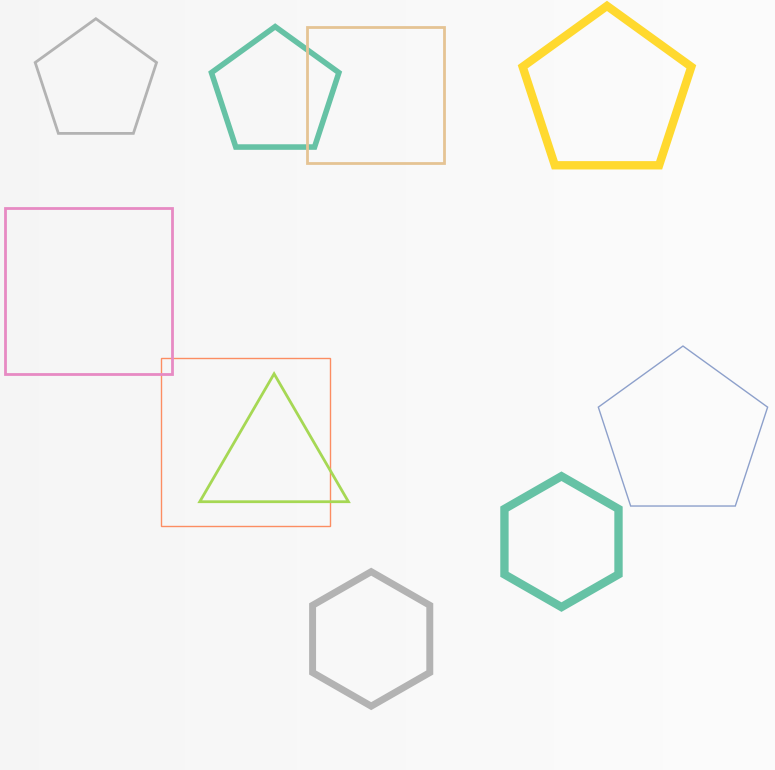[{"shape": "pentagon", "thickness": 2, "radius": 0.43, "center": [0.355, 0.879]}, {"shape": "hexagon", "thickness": 3, "radius": 0.42, "center": [0.724, 0.297]}, {"shape": "square", "thickness": 0.5, "radius": 0.55, "center": [0.317, 0.426]}, {"shape": "pentagon", "thickness": 0.5, "radius": 0.57, "center": [0.881, 0.436]}, {"shape": "square", "thickness": 1, "radius": 0.54, "center": [0.114, 0.622]}, {"shape": "triangle", "thickness": 1, "radius": 0.55, "center": [0.354, 0.404]}, {"shape": "pentagon", "thickness": 3, "radius": 0.57, "center": [0.783, 0.878]}, {"shape": "square", "thickness": 1, "radius": 0.44, "center": [0.484, 0.876]}, {"shape": "pentagon", "thickness": 1, "radius": 0.41, "center": [0.124, 0.893]}, {"shape": "hexagon", "thickness": 2.5, "radius": 0.44, "center": [0.479, 0.17]}]